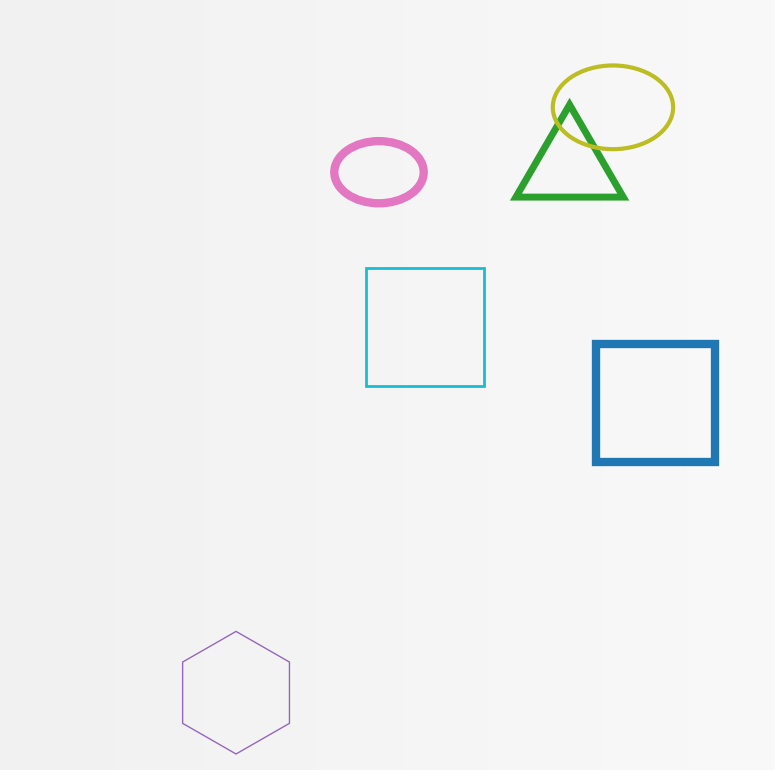[{"shape": "square", "thickness": 3, "radius": 0.38, "center": [0.846, 0.476]}, {"shape": "triangle", "thickness": 2.5, "radius": 0.4, "center": [0.735, 0.784]}, {"shape": "hexagon", "thickness": 0.5, "radius": 0.4, "center": [0.305, 0.1]}, {"shape": "oval", "thickness": 3, "radius": 0.29, "center": [0.489, 0.776]}, {"shape": "oval", "thickness": 1.5, "radius": 0.39, "center": [0.791, 0.861]}, {"shape": "square", "thickness": 1, "radius": 0.38, "center": [0.548, 0.575]}]